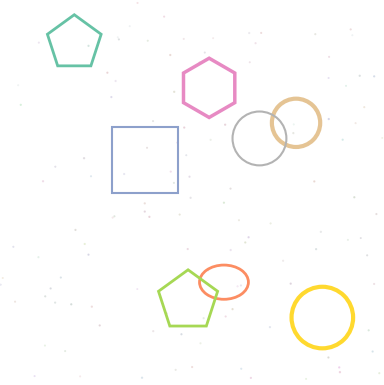[{"shape": "pentagon", "thickness": 2, "radius": 0.37, "center": [0.193, 0.888]}, {"shape": "oval", "thickness": 2, "radius": 0.32, "center": [0.582, 0.267]}, {"shape": "square", "thickness": 1.5, "radius": 0.43, "center": [0.377, 0.585]}, {"shape": "hexagon", "thickness": 2.5, "radius": 0.38, "center": [0.543, 0.772]}, {"shape": "pentagon", "thickness": 2, "radius": 0.4, "center": [0.488, 0.218]}, {"shape": "circle", "thickness": 3, "radius": 0.4, "center": [0.837, 0.175]}, {"shape": "circle", "thickness": 3, "radius": 0.31, "center": [0.769, 0.681]}, {"shape": "circle", "thickness": 1.5, "radius": 0.35, "center": [0.674, 0.64]}]